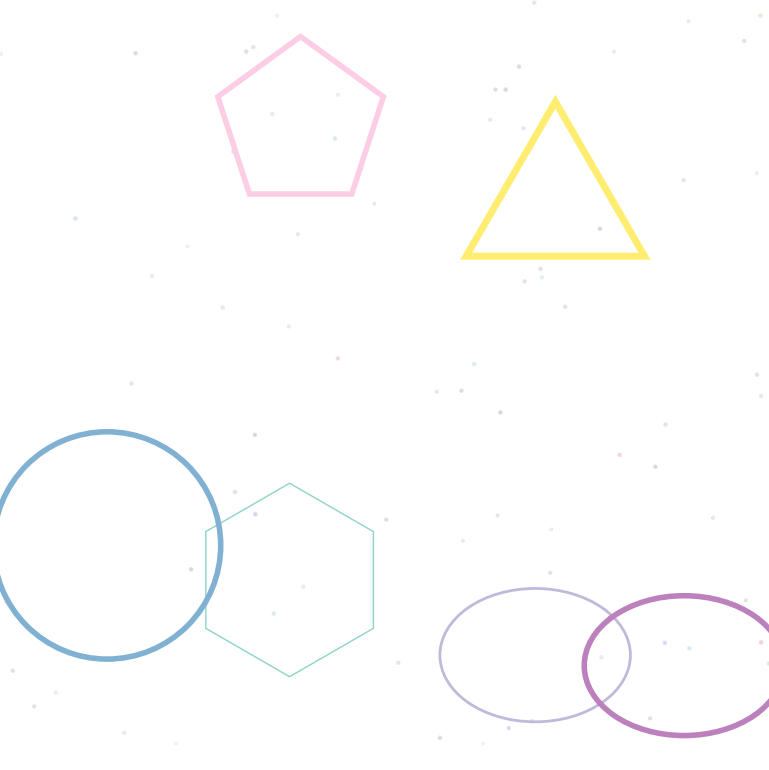[{"shape": "hexagon", "thickness": 0.5, "radius": 0.63, "center": [0.376, 0.247]}, {"shape": "oval", "thickness": 1, "radius": 0.62, "center": [0.695, 0.149]}, {"shape": "circle", "thickness": 2, "radius": 0.74, "center": [0.139, 0.292]}, {"shape": "pentagon", "thickness": 2, "radius": 0.57, "center": [0.39, 0.839]}, {"shape": "oval", "thickness": 2, "radius": 0.65, "center": [0.888, 0.136]}, {"shape": "triangle", "thickness": 2.5, "radius": 0.67, "center": [0.721, 0.734]}]